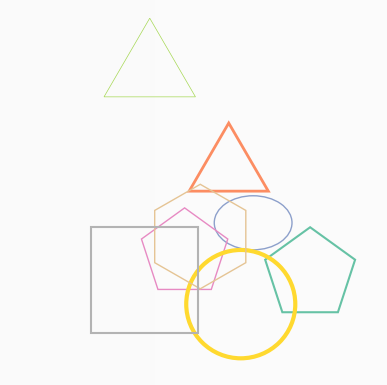[{"shape": "pentagon", "thickness": 1.5, "radius": 0.61, "center": [0.8, 0.288]}, {"shape": "triangle", "thickness": 2, "radius": 0.59, "center": [0.59, 0.562]}, {"shape": "oval", "thickness": 1, "radius": 0.5, "center": [0.653, 0.421]}, {"shape": "pentagon", "thickness": 1, "radius": 0.59, "center": [0.476, 0.343]}, {"shape": "triangle", "thickness": 0.5, "radius": 0.68, "center": [0.386, 0.817]}, {"shape": "circle", "thickness": 3, "radius": 0.7, "center": [0.621, 0.21]}, {"shape": "hexagon", "thickness": 1, "radius": 0.68, "center": [0.517, 0.386]}, {"shape": "square", "thickness": 1.5, "radius": 0.69, "center": [0.373, 0.272]}]